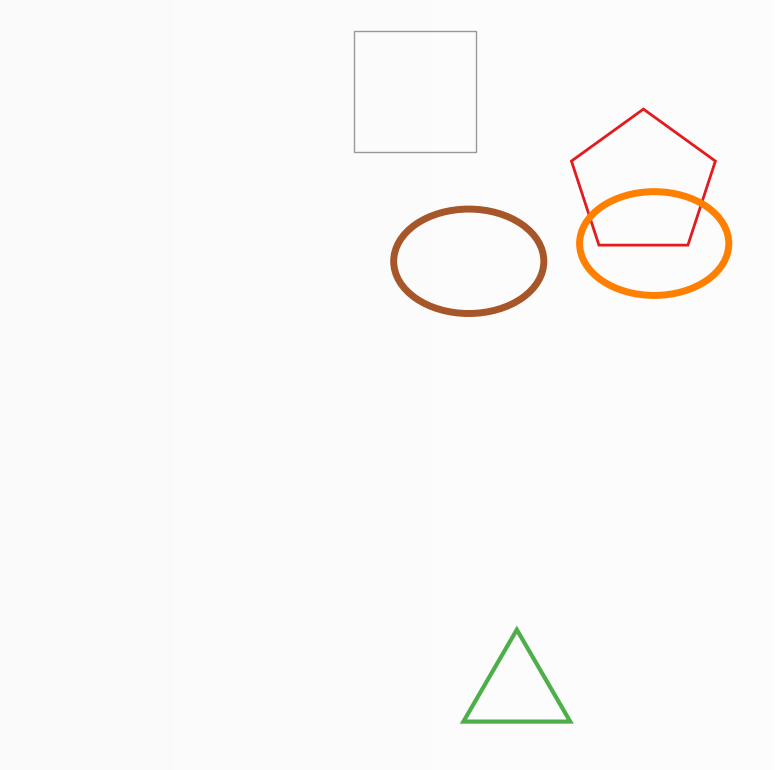[{"shape": "pentagon", "thickness": 1, "radius": 0.49, "center": [0.83, 0.761]}, {"shape": "triangle", "thickness": 1.5, "radius": 0.4, "center": [0.667, 0.103]}, {"shape": "oval", "thickness": 2.5, "radius": 0.48, "center": [0.844, 0.684]}, {"shape": "oval", "thickness": 2.5, "radius": 0.48, "center": [0.605, 0.661]}, {"shape": "square", "thickness": 0.5, "radius": 0.39, "center": [0.535, 0.881]}]